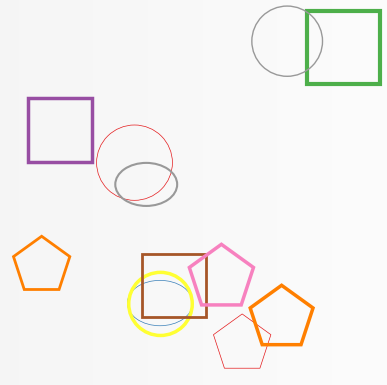[{"shape": "circle", "thickness": 0.5, "radius": 0.49, "center": [0.347, 0.577]}, {"shape": "pentagon", "thickness": 0.5, "radius": 0.39, "center": [0.625, 0.107]}, {"shape": "oval", "thickness": 0.5, "radius": 0.42, "center": [0.413, 0.213]}, {"shape": "square", "thickness": 3, "radius": 0.47, "center": [0.887, 0.877]}, {"shape": "square", "thickness": 2.5, "radius": 0.41, "center": [0.154, 0.663]}, {"shape": "pentagon", "thickness": 2.5, "radius": 0.43, "center": [0.727, 0.174]}, {"shape": "pentagon", "thickness": 2, "radius": 0.38, "center": [0.107, 0.31]}, {"shape": "circle", "thickness": 2.5, "radius": 0.41, "center": [0.414, 0.211]}, {"shape": "square", "thickness": 2, "radius": 0.41, "center": [0.449, 0.259]}, {"shape": "pentagon", "thickness": 2.5, "radius": 0.43, "center": [0.571, 0.278]}, {"shape": "circle", "thickness": 1, "radius": 0.46, "center": [0.741, 0.893]}, {"shape": "oval", "thickness": 1.5, "radius": 0.4, "center": [0.377, 0.521]}]